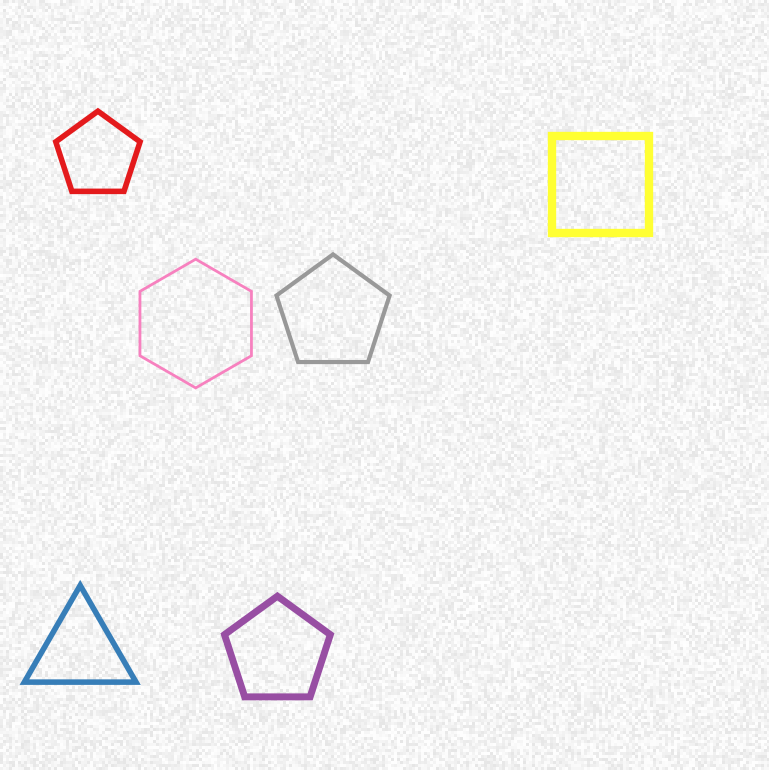[{"shape": "pentagon", "thickness": 2, "radius": 0.29, "center": [0.127, 0.798]}, {"shape": "triangle", "thickness": 2, "radius": 0.42, "center": [0.104, 0.156]}, {"shape": "pentagon", "thickness": 2.5, "radius": 0.36, "center": [0.36, 0.153]}, {"shape": "square", "thickness": 3, "radius": 0.31, "center": [0.78, 0.76]}, {"shape": "hexagon", "thickness": 1, "radius": 0.42, "center": [0.254, 0.58]}, {"shape": "pentagon", "thickness": 1.5, "radius": 0.39, "center": [0.433, 0.592]}]